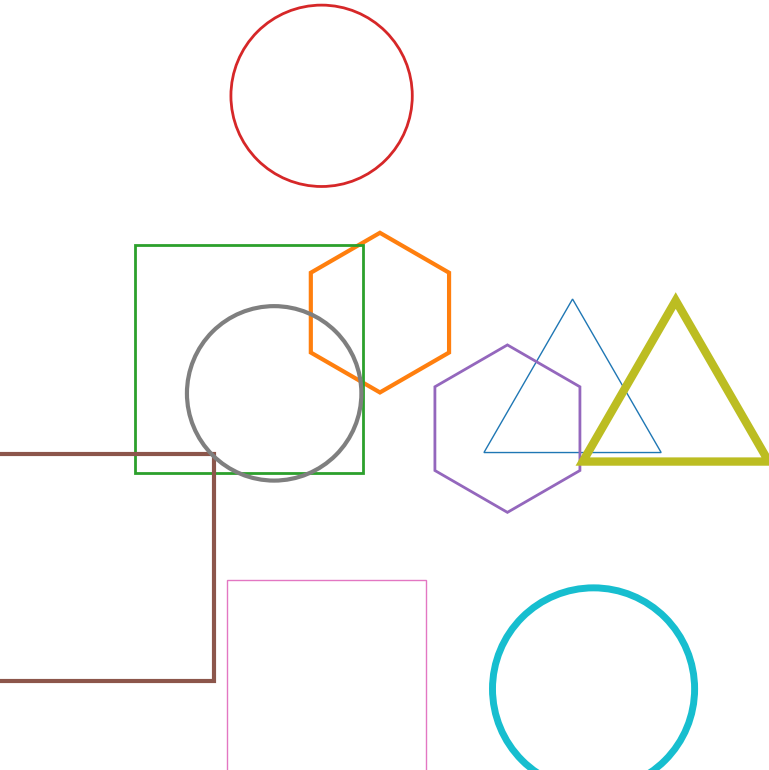[{"shape": "triangle", "thickness": 0.5, "radius": 0.66, "center": [0.744, 0.479]}, {"shape": "hexagon", "thickness": 1.5, "radius": 0.52, "center": [0.493, 0.594]}, {"shape": "square", "thickness": 1, "radius": 0.74, "center": [0.323, 0.534]}, {"shape": "circle", "thickness": 1, "radius": 0.59, "center": [0.418, 0.876]}, {"shape": "hexagon", "thickness": 1, "radius": 0.54, "center": [0.659, 0.443]}, {"shape": "square", "thickness": 1.5, "radius": 0.74, "center": [0.13, 0.263]}, {"shape": "square", "thickness": 0.5, "radius": 0.65, "center": [0.425, 0.118]}, {"shape": "circle", "thickness": 1.5, "radius": 0.57, "center": [0.356, 0.489]}, {"shape": "triangle", "thickness": 3, "radius": 0.7, "center": [0.878, 0.47]}, {"shape": "circle", "thickness": 2.5, "radius": 0.66, "center": [0.771, 0.105]}]